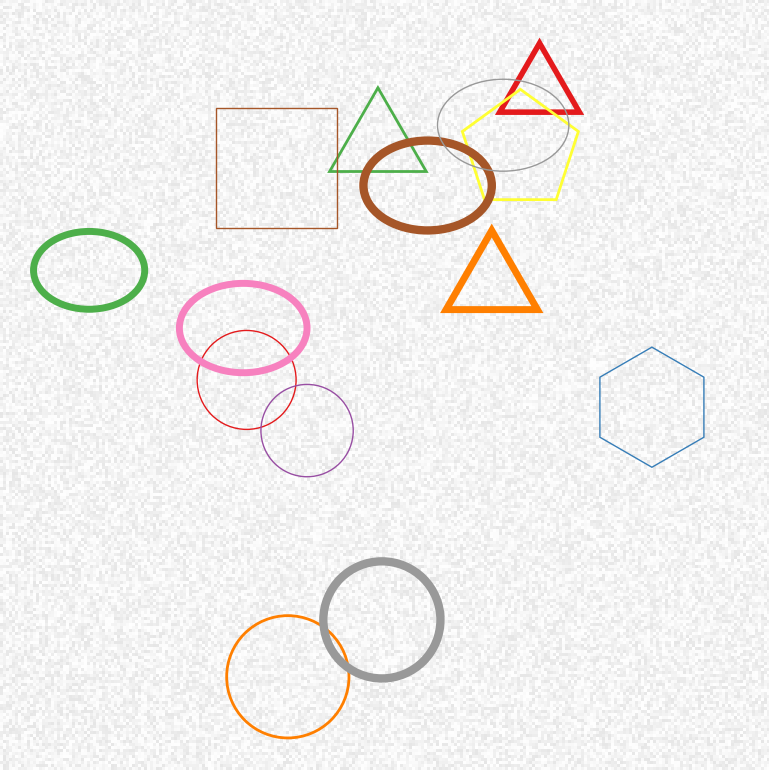[{"shape": "triangle", "thickness": 2, "radius": 0.3, "center": [0.701, 0.884]}, {"shape": "circle", "thickness": 0.5, "radius": 0.32, "center": [0.32, 0.507]}, {"shape": "hexagon", "thickness": 0.5, "radius": 0.39, "center": [0.847, 0.471]}, {"shape": "triangle", "thickness": 1, "radius": 0.36, "center": [0.491, 0.814]}, {"shape": "oval", "thickness": 2.5, "radius": 0.36, "center": [0.116, 0.649]}, {"shape": "circle", "thickness": 0.5, "radius": 0.3, "center": [0.399, 0.441]}, {"shape": "circle", "thickness": 1, "radius": 0.4, "center": [0.374, 0.121]}, {"shape": "triangle", "thickness": 2.5, "radius": 0.34, "center": [0.639, 0.632]}, {"shape": "pentagon", "thickness": 1, "radius": 0.4, "center": [0.676, 0.805]}, {"shape": "square", "thickness": 0.5, "radius": 0.39, "center": [0.359, 0.782]}, {"shape": "oval", "thickness": 3, "radius": 0.42, "center": [0.555, 0.759]}, {"shape": "oval", "thickness": 2.5, "radius": 0.41, "center": [0.316, 0.574]}, {"shape": "oval", "thickness": 0.5, "radius": 0.43, "center": [0.653, 0.837]}, {"shape": "circle", "thickness": 3, "radius": 0.38, "center": [0.496, 0.195]}]